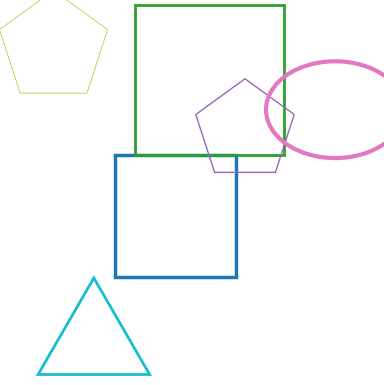[{"shape": "square", "thickness": 2.5, "radius": 0.79, "center": [0.456, 0.439]}, {"shape": "square", "thickness": 2, "radius": 0.97, "center": [0.544, 0.792]}, {"shape": "pentagon", "thickness": 1, "radius": 0.67, "center": [0.636, 0.661]}, {"shape": "oval", "thickness": 3, "radius": 0.9, "center": [0.871, 0.715]}, {"shape": "pentagon", "thickness": 0.5, "radius": 0.74, "center": [0.139, 0.877]}, {"shape": "triangle", "thickness": 2, "radius": 0.84, "center": [0.244, 0.111]}]